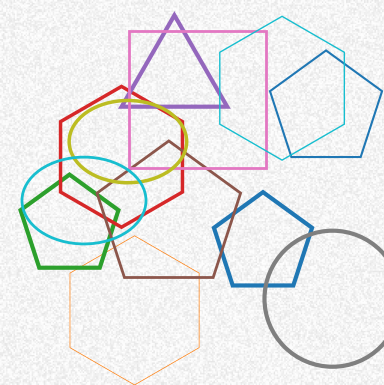[{"shape": "pentagon", "thickness": 1.5, "radius": 0.77, "center": [0.847, 0.716]}, {"shape": "pentagon", "thickness": 3, "radius": 0.67, "center": [0.683, 0.367]}, {"shape": "hexagon", "thickness": 0.5, "radius": 0.97, "center": [0.349, 0.194]}, {"shape": "pentagon", "thickness": 3, "radius": 0.67, "center": [0.181, 0.413]}, {"shape": "hexagon", "thickness": 2.5, "radius": 0.91, "center": [0.316, 0.593]}, {"shape": "triangle", "thickness": 3, "radius": 0.79, "center": [0.453, 0.802]}, {"shape": "pentagon", "thickness": 2, "radius": 0.98, "center": [0.438, 0.438]}, {"shape": "square", "thickness": 2, "radius": 0.89, "center": [0.512, 0.741]}, {"shape": "circle", "thickness": 3, "radius": 0.88, "center": [0.864, 0.224]}, {"shape": "oval", "thickness": 2.5, "radius": 0.76, "center": [0.332, 0.632]}, {"shape": "hexagon", "thickness": 1, "radius": 0.93, "center": [0.733, 0.771]}, {"shape": "oval", "thickness": 2, "radius": 0.81, "center": [0.218, 0.479]}]